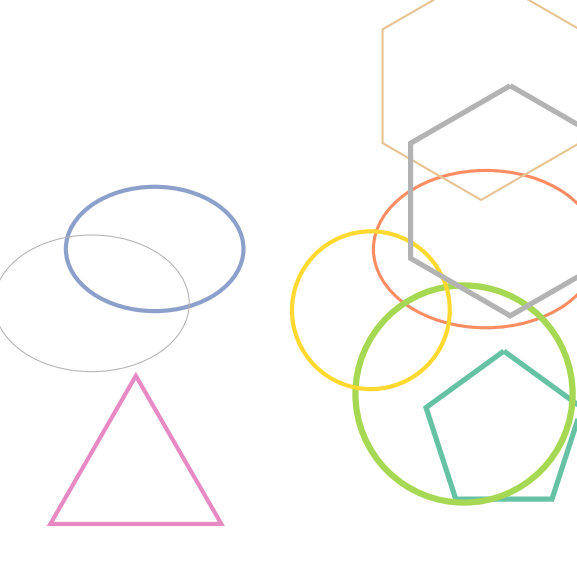[{"shape": "pentagon", "thickness": 2.5, "radius": 0.71, "center": [0.872, 0.25]}, {"shape": "oval", "thickness": 1.5, "radius": 0.97, "center": [0.841, 0.568]}, {"shape": "oval", "thickness": 2, "radius": 0.77, "center": [0.268, 0.568]}, {"shape": "triangle", "thickness": 2, "radius": 0.85, "center": [0.235, 0.177]}, {"shape": "circle", "thickness": 3, "radius": 0.94, "center": [0.803, 0.317]}, {"shape": "circle", "thickness": 2, "radius": 0.68, "center": [0.642, 0.462]}, {"shape": "hexagon", "thickness": 1, "radius": 0.98, "center": [0.833, 0.85]}, {"shape": "hexagon", "thickness": 2.5, "radius": 1.0, "center": [0.884, 0.652]}, {"shape": "oval", "thickness": 0.5, "radius": 0.85, "center": [0.159, 0.474]}]